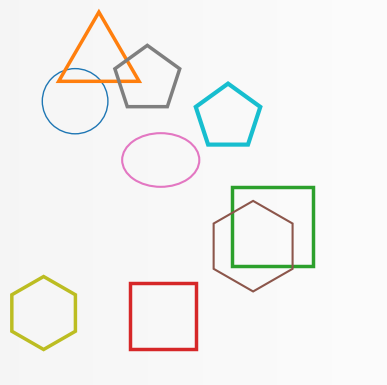[{"shape": "circle", "thickness": 1, "radius": 0.42, "center": [0.194, 0.737]}, {"shape": "triangle", "thickness": 2.5, "radius": 0.6, "center": [0.255, 0.849]}, {"shape": "square", "thickness": 2.5, "radius": 0.52, "center": [0.703, 0.412]}, {"shape": "square", "thickness": 2.5, "radius": 0.43, "center": [0.421, 0.179]}, {"shape": "hexagon", "thickness": 1.5, "radius": 0.59, "center": [0.653, 0.361]}, {"shape": "oval", "thickness": 1.5, "radius": 0.5, "center": [0.415, 0.584]}, {"shape": "pentagon", "thickness": 2.5, "radius": 0.44, "center": [0.38, 0.794]}, {"shape": "hexagon", "thickness": 2.5, "radius": 0.47, "center": [0.113, 0.187]}, {"shape": "pentagon", "thickness": 3, "radius": 0.44, "center": [0.588, 0.695]}]